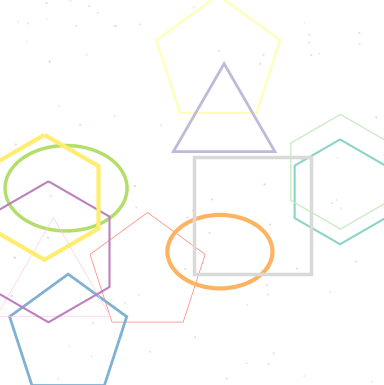[{"shape": "hexagon", "thickness": 1.5, "radius": 0.68, "center": [0.883, 0.502]}, {"shape": "pentagon", "thickness": 1.5, "radius": 0.84, "center": [0.567, 0.843]}, {"shape": "triangle", "thickness": 2, "radius": 0.76, "center": [0.582, 0.682]}, {"shape": "pentagon", "thickness": 0.5, "radius": 0.79, "center": [0.383, 0.291]}, {"shape": "pentagon", "thickness": 2, "radius": 0.8, "center": [0.177, 0.128]}, {"shape": "oval", "thickness": 3, "radius": 0.68, "center": [0.571, 0.346]}, {"shape": "oval", "thickness": 2.5, "radius": 0.79, "center": [0.172, 0.511]}, {"shape": "triangle", "thickness": 0.5, "radius": 0.85, "center": [0.139, 0.264]}, {"shape": "square", "thickness": 2.5, "radius": 0.76, "center": [0.657, 0.44]}, {"shape": "hexagon", "thickness": 1.5, "radius": 0.92, "center": [0.126, 0.346]}, {"shape": "hexagon", "thickness": 1, "radius": 0.74, "center": [0.884, 0.554]}, {"shape": "hexagon", "thickness": 3, "radius": 0.81, "center": [0.115, 0.487]}]